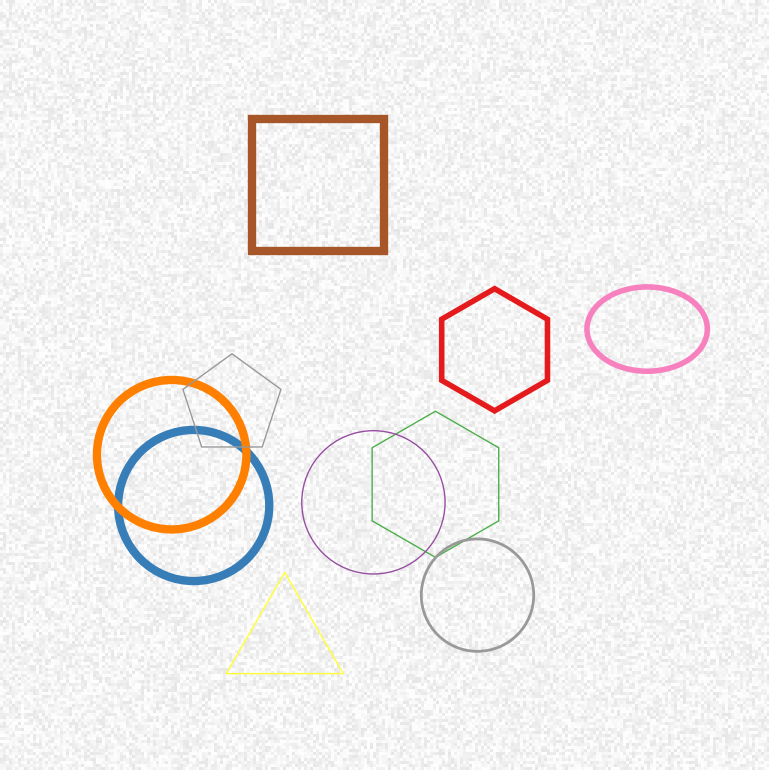[{"shape": "hexagon", "thickness": 2, "radius": 0.4, "center": [0.642, 0.546]}, {"shape": "circle", "thickness": 3, "radius": 0.49, "center": [0.252, 0.344]}, {"shape": "hexagon", "thickness": 0.5, "radius": 0.47, "center": [0.565, 0.371]}, {"shape": "circle", "thickness": 0.5, "radius": 0.47, "center": [0.485, 0.348]}, {"shape": "circle", "thickness": 3, "radius": 0.49, "center": [0.223, 0.409]}, {"shape": "triangle", "thickness": 0.5, "radius": 0.44, "center": [0.37, 0.169]}, {"shape": "square", "thickness": 3, "radius": 0.43, "center": [0.413, 0.76]}, {"shape": "oval", "thickness": 2, "radius": 0.39, "center": [0.84, 0.573]}, {"shape": "circle", "thickness": 1, "radius": 0.37, "center": [0.62, 0.227]}, {"shape": "pentagon", "thickness": 0.5, "radius": 0.33, "center": [0.301, 0.474]}]